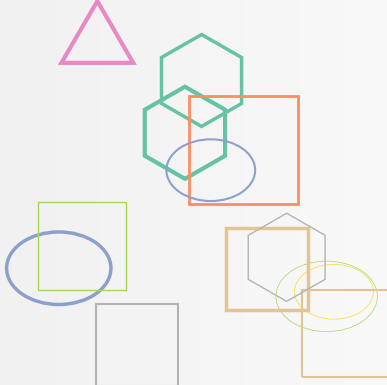[{"shape": "hexagon", "thickness": 2.5, "radius": 0.6, "center": [0.52, 0.791]}, {"shape": "hexagon", "thickness": 3, "radius": 0.6, "center": [0.477, 0.655]}, {"shape": "square", "thickness": 2, "radius": 0.7, "center": [0.628, 0.611]}, {"shape": "oval", "thickness": 2.5, "radius": 0.67, "center": [0.152, 0.303]}, {"shape": "oval", "thickness": 1.5, "radius": 0.57, "center": [0.544, 0.558]}, {"shape": "triangle", "thickness": 3, "radius": 0.53, "center": [0.251, 0.89]}, {"shape": "square", "thickness": 1, "radius": 0.57, "center": [0.211, 0.362]}, {"shape": "oval", "thickness": 0.5, "radius": 0.65, "center": [0.843, 0.23]}, {"shape": "oval", "thickness": 0.5, "radius": 0.51, "center": [0.862, 0.242]}, {"shape": "square", "thickness": 2.5, "radius": 0.53, "center": [0.688, 0.301]}, {"shape": "square", "thickness": 1.5, "radius": 0.56, "center": [0.891, 0.134]}, {"shape": "hexagon", "thickness": 1, "radius": 0.57, "center": [0.74, 0.332]}, {"shape": "square", "thickness": 1.5, "radius": 0.53, "center": [0.354, 0.104]}]